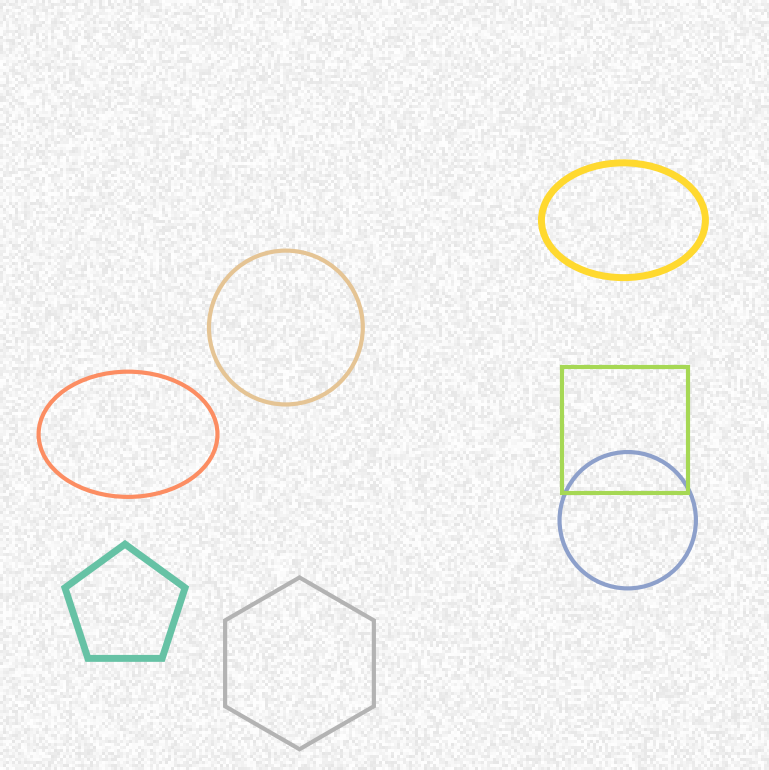[{"shape": "pentagon", "thickness": 2.5, "radius": 0.41, "center": [0.162, 0.211]}, {"shape": "oval", "thickness": 1.5, "radius": 0.58, "center": [0.166, 0.436]}, {"shape": "circle", "thickness": 1.5, "radius": 0.44, "center": [0.815, 0.324]}, {"shape": "square", "thickness": 1.5, "radius": 0.41, "center": [0.812, 0.441]}, {"shape": "oval", "thickness": 2.5, "radius": 0.53, "center": [0.81, 0.714]}, {"shape": "circle", "thickness": 1.5, "radius": 0.5, "center": [0.371, 0.575]}, {"shape": "hexagon", "thickness": 1.5, "radius": 0.56, "center": [0.389, 0.139]}]